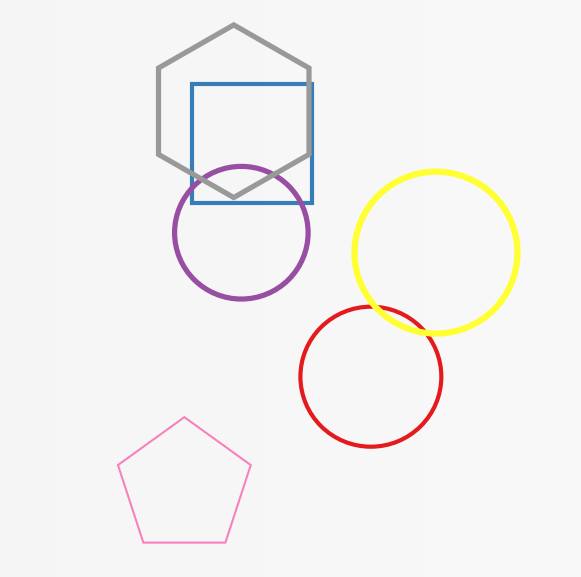[{"shape": "circle", "thickness": 2, "radius": 0.61, "center": [0.638, 0.347]}, {"shape": "square", "thickness": 2, "radius": 0.51, "center": [0.433, 0.75]}, {"shape": "circle", "thickness": 2.5, "radius": 0.57, "center": [0.415, 0.596]}, {"shape": "circle", "thickness": 3, "radius": 0.7, "center": [0.75, 0.562]}, {"shape": "pentagon", "thickness": 1, "radius": 0.6, "center": [0.317, 0.157]}, {"shape": "hexagon", "thickness": 2.5, "radius": 0.75, "center": [0.402, 0.807]}]